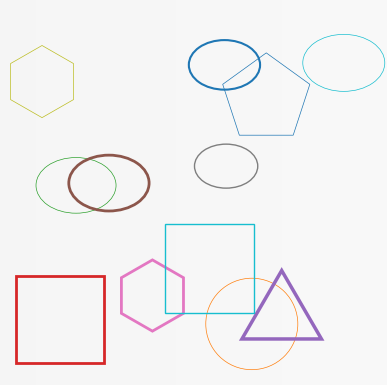[{"shape": "oval", "thickness": 1.5, "radius": 0.46, "center": [0.579, 0.832]}, {"shape": "pentagon", "thickness": 0.5, "radius": 0.59, "center": [0.687, 0.744]}, {"shape": "circle", "thickness": 0.5, "radius": 0.59, "center": [0.65, 0.159]}, {"shape": "oval", "thickness": 0.5, "radius": 0.52, "center": [0.196, 0.519]}, {"shape": "square", "thickness": 2, "radius": 0.57, "center": [0.155, 0.17]}, {"shape": "triangle", "thickness": 2.5, "radius": 0.59, "center": [0.727, 0.179]}, {"shape": "oval", "thickness": 2, "radius": 0.52, "center": [0.281, 0.524]}, {"shape": "hexagon", "thickness": 2, "radius": 0.46, "center": [0.393, 0.232]}, {"shape": "oval", "thickness": 1, "radius": 0.41, "center": [0.584, 0.568]}, {"shape": "hexagon", "thickness": 0.5, "radius": 0.47, "center": [0.108, 0.788]}, {"shape": "oval", "thickness": 0.5, "radius": 0.53, "center": [0.887, 0.837]}, {"shape": "square", "thickness": 1, "radius": 0.58, "center": [0.541, 0.303]}]